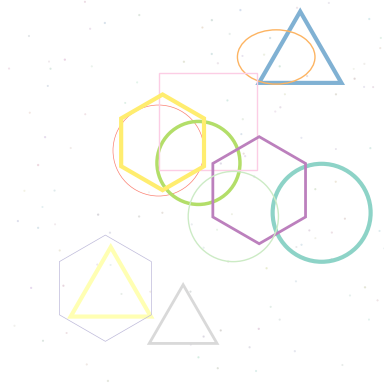[{"shape": "circle", "thickness": 3, "radius": 0.64, "center": [0.835, 0.447]}, {"shape": "triangle", "thickness": 3, "radius": 0.6, "center": [0.288, 0.238]}, {"shape": "hexagon", "thickness": 0.5, "radius": 0.69, "center": [0.274, 0.251]}, {"shape": "circle", "thickness": 0.5, "radius": 0.59, "center": [0.412, 0.609]}, {"shape": "triangle", "thickness": 3, "radius": 0.62, "center": [0.78, 0.847]}, {"shape": "oval", "thickness": 1, "radius": 0.5, "center": [0.717, 0.852]}, {"shape": "circle", "thickness": 2.5, "radius": 0.54, "center": [0.516, 0.577]}, {"shape": "square", "thickness": 1, "radius": 0.63, "center": [0.54, 0.684]}, {"shape": "triangle", "thickness": 2, "radius": 0.51, "center": [0.476, 0.159]}, {"shape": "hexagon", "thickness": 2, "radius": 0.69, "center": [0.673, 0.506]}, {"shape": "circle", "thickness": 1, "radius": 0.59, "center": [0.606, 0.438]}, {"shape": "hexagon", "thickness": 3, "radius": 0.62, "center": [0.422, 0.63]}]